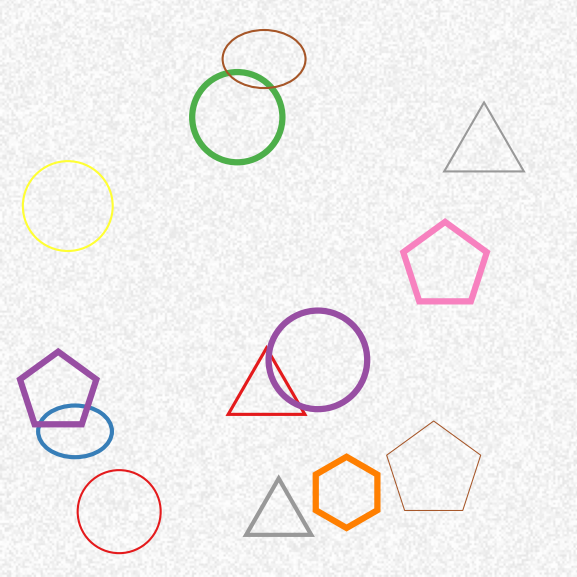[{"shape": "triangle", "thickness": 1.5, "radius": 0.38, "center": [0.462, 0.32]}, {"shape": "circle", "thickness": 1, "radius": 0.36, "center": [0.206, 0.113]}, {"shape": "oval", "thickness": 2, "radius": 0.32, "center": [0.13, 0.252]}, {"shape": "circle", "thickness": 3, "radius": 0.39, "center": [0.411, 0.796]}, {"shape": "circle", "thickness": 3, "radius": 0.43, "center": [0.55, 0.376]}, {"shape": "pentagon", "thickness": 3, "radius": 0.35, "center": [0.101, 0.321]}, {"shape": "hexagon", "thickness": 3, "radius": 0.31, "center": [0.6, 0.147]}, {"shape": "circle", "thickness": 1, "radius": 0.39, "center": [0.117, 0.642]}, {"shape": "pentagon", "thickness": 0.5, "radius": 0.43, "center": [0.751, 0.184]}, {"shape": "oval", "thickness": 1, "radius": 0.36, "center": [0.457, 0.897]}, {"shape": "pentagon", "thickness": 3, "radius": 0.38, "center": [0.771, 0.539]}, {"shape": "triangle", "thickness": 2, "radius": 0.33, "center": [0.483, 0.106]}, {"shape": "triangle", "thickness": 1, "radius": 0.4, "center": [0.838, 0.742]}]